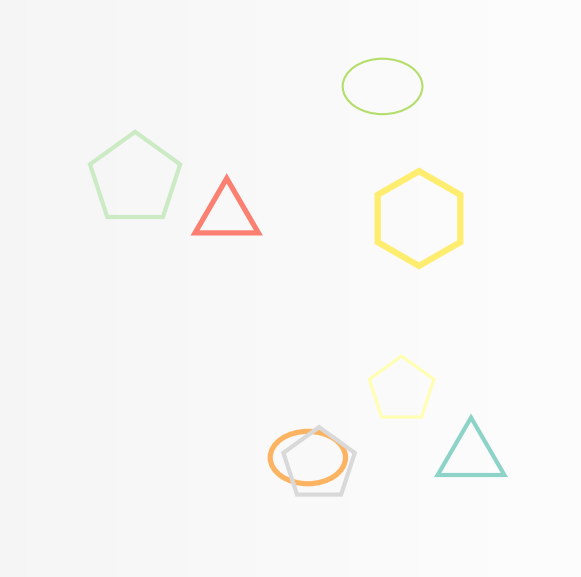[{"shape": "triangle", "thickness": 2, "radius": 0.33, "center": [0.81, 0.21]}, {"shape": "pentagon", "thickness": 1.5, "radius": 0.29, "center": [0.691, 0.324]}, {"shape": "triangle", "thickness": 2.5, "radius": 0.31, "center": [0.39, 0.627]}, {"shape": "oval", "thickness": 2.5, "radius": 0.32, "center": [0.53, 0.207]}, {"shape": "oval", "thickness": 1, "radius": 0.34, "center": [0.658, 0.849]}, {"shape": "pentagon", "thickness": 2, "radius": 0.32, "center": [0.549, 0.195]}, {"shape": "pentagon", "thickness": 2, "radius": 0.41, "center": [0.232, 0.689]}, {"shape": "hexagon", "thickness": 3, "radius": 0.41, "center": [0.721, 0.621]}]